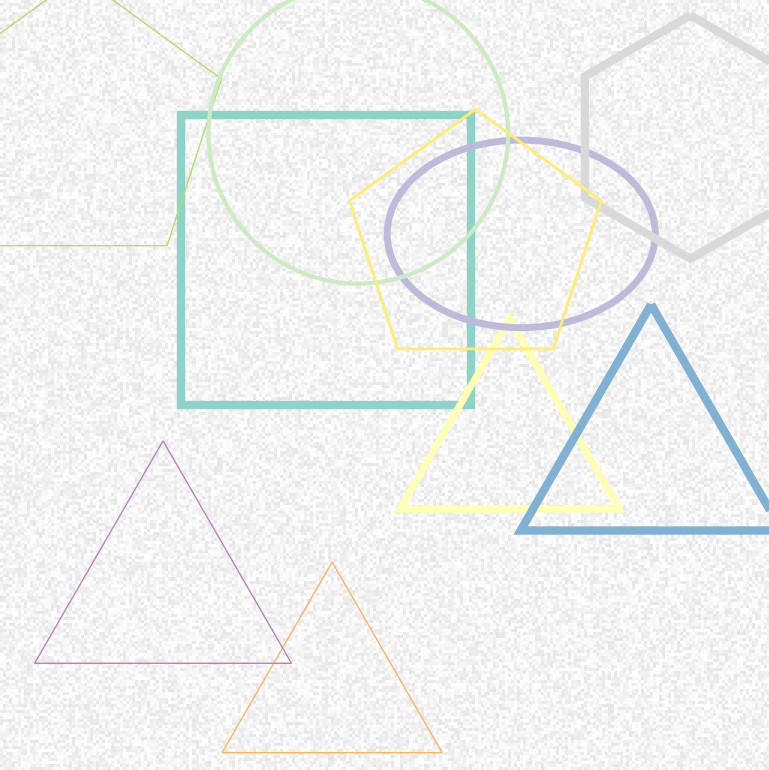[{"shape": "square", "thickness": 3, "radius": 0.94, "center": [0.423, 0.662]}, {"shape": "triangle", "thickness": 2.5, "radius": 0.82, "center": [0.662, 0.421]}, {"shape": "oval", "thickness": 2.5, "radius": 0.87, "center": [0.677, 0.696]}, {"shape": "triangle", "thickness": 3, "radius": 0.98, "center": [0.846, 0.409]}, {"shape": "triangle", "thickness": 0.5, "radius": 0.83, "center": [0.431, 0.105]}, {"shape": "pentagon", "thickness": 0.5, "radius": 0.97, "center": [0.103, 0.838]}, {"shape": "hexagon", "thickness": 3, "radius": 0.79, "center": [0.897, 0.822]}, {"shape": "triangle", "thickness": 0.5, "radius": 0.96, "center": [0.212, 0.235]}, {"shape": "circle", "thickness": 1.5, "radius": 0.97, "center": [0.465, 0.826]}, {"shape": "pentagon", "thickness": 1, "radius": 0.86, "center": [0.617, 0.686]}]